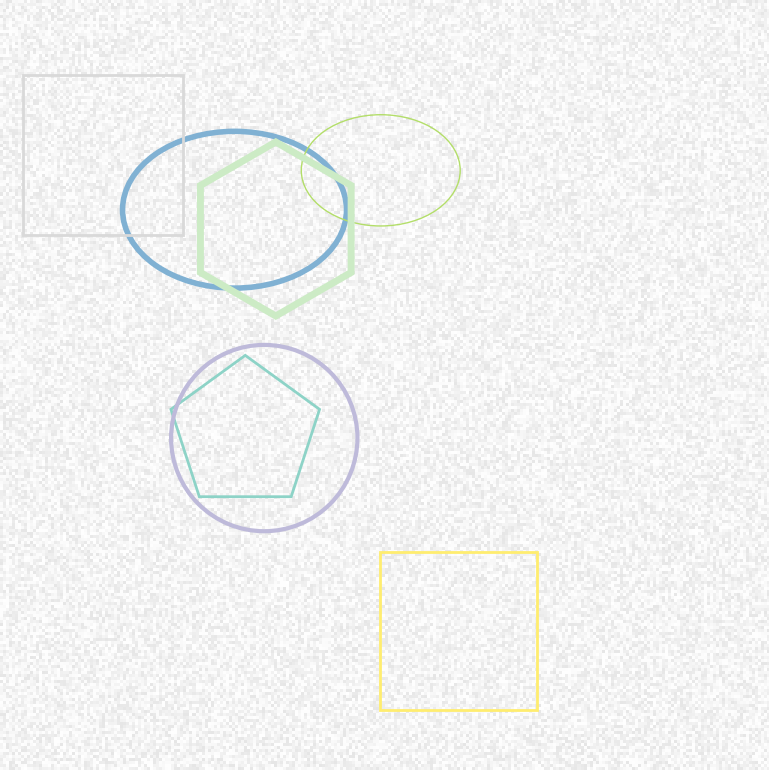[{"shape": "pentagon", "thickness": 1, "radius": 0.51, "center": [0.319, 0.437]}, {"shape": "circle", "thickness": 1.5, "radius": 0.61, "center": [0.343, 0.431]}, {"shape": "oval", "thickness": 2, "radius": 0.73, "center": [0.305, 0.728]}, {"shape": "oval", "thickness": 0.5, "radius": 0.52, "center": [0.494, 0.779]}, {"shape": "square", "thickness": 1, "radius": 0.52, "center": [0.134, 0.799]}, {"shape": "hexagon", "thickness": 2.5, "radius": 0.56, "center": [0.358, 0.703]}, {"shape": "square", "thickness": 1, "radius": 0.51, "center": [0.595, 0.18]}]